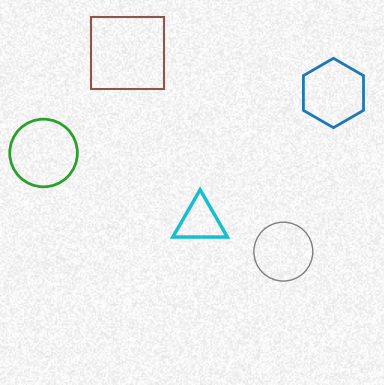[{"shape": "hexagon", "thickness": 2, "radius": 0.45, "center": [0.866, 0.758]}, {"shape": "circle", "thickness": 2, "radius": 0.44, "center": [0.113, 0.603]}, {"shape": "square", "thickness": 1.5, "radius": 0.47, "center": [0.331, 0.862]}, {"shape": "circle", "thickness": 1, "radius": 0.38, "center": [0.736, 0.346]}, {"shape": "triangle", "thickness": 2.5, "radius": 0.41, "center": [0.52, 0.425]}]